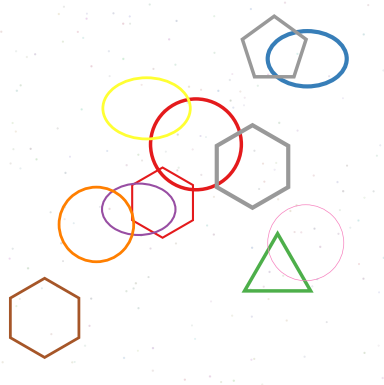[{"shape": "circle", "thickness": 2.5, "radius": 0.59, "center": [0.509, 0.625]}, {"shape": "hexagon", "thickness": 1.5, "radius": 0.46, "center": [0.422, 0.474]}, {"shape": "oval", "thickness": 3, "radius": 0.51, "center": [0.798, 0.847]}, {"shape": "triangle", "thickness": 2.5, "radius": 0.5, "center": [0.721, 0.294]}, {"shape": "oval", "thickness": 1.5, "radius": 0.48, "center": [0.36, 0.456]}, {"shape": "circle", "thickness": 2, "radius": 0.48, "center": [0.25, 0.417]}, {"shape": "oval", "thickness": 2, "radius": 0.57, "center": [0.381, 0.719]}, {"shape": "hexagon", "thickness": 2, "radius": 0.51, "center": [0.116, 0.174]}, {"shape": "circle", "thickness": 0.5, "radius": 0.49, "center": [0.794, 0.369]}, {"shape": "hexagon", "thickness": 3, "radius": 0.54, "center": [0.656, 0.568]}, {"shape": "pentagon", "thickness": 2.5, "radius": 0.43, "center": [0.712, 0.871]}]